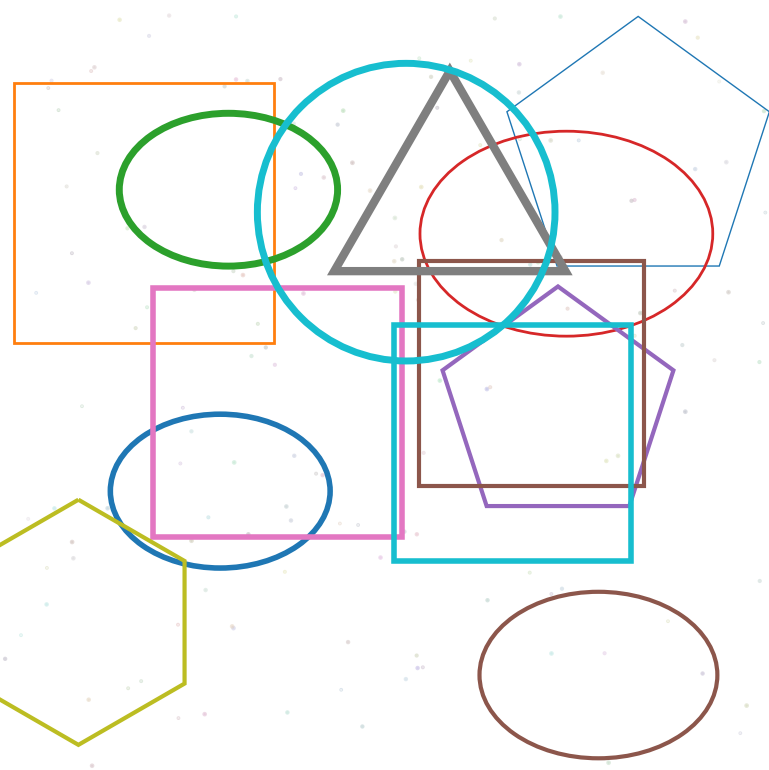[{"shape": "pentagon", "thickness": 0.5, "radius": 0.9, "center": [0.829, 0.799]}, {"shape": "oval", "thickness": 2, "radius": 0.71, "center": [0.286, 0.362]}, {"shape": "square", "thickness": 1, "radius": 0.84, "center": [0.187, 0.723]}, {"shape": "oval", "thickness": 2.5, "radius": 0.71, "center": [0.297, 0.754]}, {"shape": "oval", "thickness": 1, "radius": 0.95, "center": [0.736, 0.697]}, {"shape": "pentagon", "thickness": 1.5, "radius": 0.79, "center": [0.725, 0.47]}, {"shape": "square", "thickness": 1.5, "radius": 0.73, "center": [0.691, 0.515]}, {"shape": "oval", "thickness": 1.5, "radius": 0.77, "center": [0.777, 0.123]}, {"shape": "square", "thickness": 2, "radius": 0.81, "center": [0.36, 0.464]}, {"shape": "triangle", "thickness": 3, "radius": 0.87, "center": [0.584, 0.735]}, {"shape": "hexagon", "thickness": 1.5, "radius": 0.8, "center": [0.102, 0.192]}, {"shape": "circle", "thickness": 2.5, "radius": 0.97, "center": [0.528, 0.724]}, {"shape": "square", "thickness": 2, "radius": 0.77, "center": [0.665, 0.425]}]